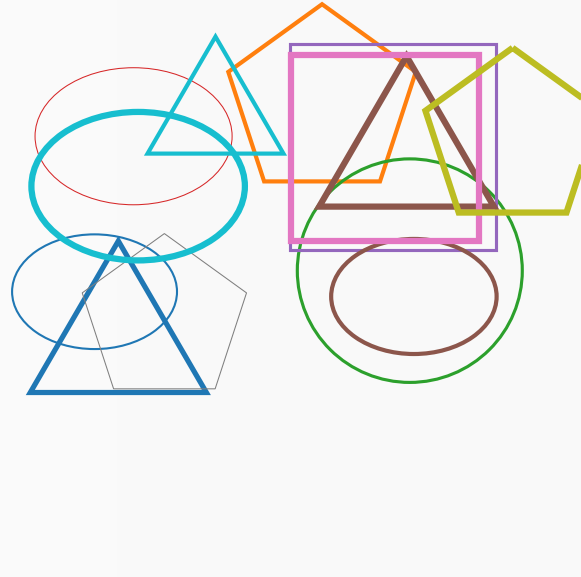[{"shape": "oval", "thickness": 1, "radius": 0.71, "center": [0.163, 0.494]}, {"shape": "triangle", "thickness": 2.5, "radius": 0.87, "center": [0.204, 0.407]}, {"shape": "pentagon", "thickness": 2, "radius": 0.85, "center": [0.554, 0.822]}, {"shape": "circle", "thickness": 1.5, "radius": 0.97, "center": [0.705, 0.53]}, {"shape": "oval", "thickness": 0.5, "radius": 0.85, "center": [0.23, 0.763]}, {"shape": "square", "thickness": 1.5, "radius": 0.89, "center": [0.676, 0.744]}, {"shape": "triangle", "thickness": 3, "radius": 0.87, "center": [0.699, 0.728]}, {"shape": "oval", "thickness": 2, "radius": 0.71, "center": [0.712, 0.486]}, {"shape": "square", "thickness": 3, "radius": 0.8, "center": [0.662, 0.743]}, {"shape": "pentagon", "thickness": 0.5, "radius": 0.74, "center": [0.283, 0.446]}, {"shape": "pentagon", "thickness": 3, "radius": 0.79, "center": [0.882, 0.759]}, {"shape": "oval", "thickness": 3, "radius": 0.92, "center": [0.238, 0.677]}, {"shape": "triangle", "thickness": 2, "radius": 0.68, "center": [0.371, 0.801]}]